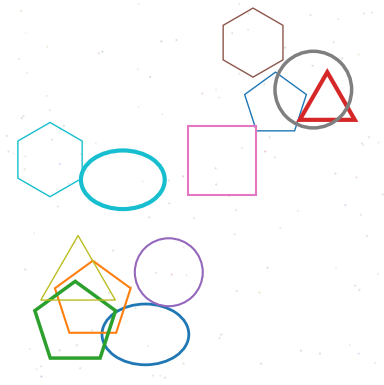[{"shape": "oval", "thickness": 2, "radius": 0.56, "center": [0.378, 0.131]}, {"shape": "pentagon", "thickness": 1, "radius": 0.42, "center": [0.716, 0.728]}, {"shape": "pentagon", "thickness": 1.5, "radius": 0.52, "center": [0.241, 0.219]}, {"shape": "pentagon", "thickness": 2.5, "radius": 0.55, "center": [0.195, 0.159]}, {"shape": "triangle", "thickness": 3, "radius": 0.41, "center": [0.85, 0.73]}, {"shape": "circle", "thickness": 1.5, "radius": 0.44, "center": [0.438, 0.293]}, {"shape": "hexagon", "thickness": 1, "radius": 0.45, "center": [0.657, 0.889]}, {"shape": "square", "thickness": 1.5, "radius": 0.44, "center": [0.577, 0.583]}, {"shape": "circle", "thickness": 2.5, "radius": 0.5, "center": [0.814, 0.767]}, {"shape": "triangle", "thickness": 1, "radius": 0.56, "center": [0.203, 0.277]}, {"shape": "hexagon", "thickness": 1, "radius": 0.48, "center": [0.13, 0.585]}, {"shape": "oval", "thickness": 3, "radius": 0.54, "center": [0.319, 0.533]}]